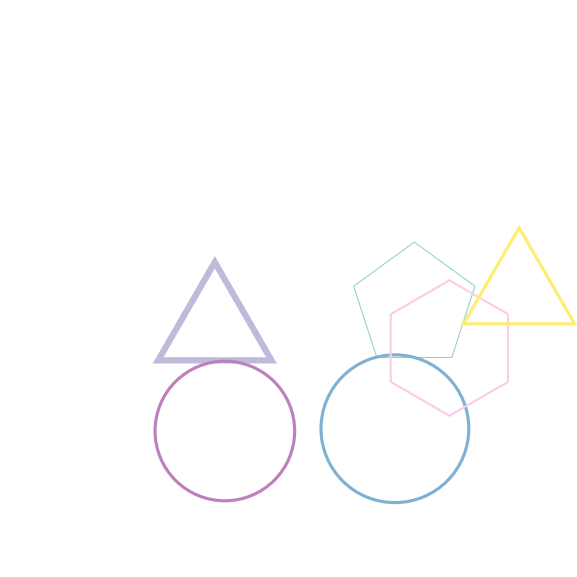[{"shape": "pentagon", "thickness": 0.5, "radius": 0.55, "center": [0.717, 0.469]}, {"shape": "triangle", "thickness": 3, "radius": 0.57, "center": [0.372, 0.432]}, {"shape": "circle", "thickness": 1.5, "radius": 0.64, "center": [0.684, 0.257]}, {"shape": "hexagon", "thickness": 1, "radius": 0.59, "center": [0.778, 0.396]}, {"shape": "circle", "thickness": 1.5, "radius": 0.6, "center": [0.389, 0.253]}, {"shape": "triangle", "thickness": 1.5, "radius": 0.56, "center": [0.899, 0.494]}]